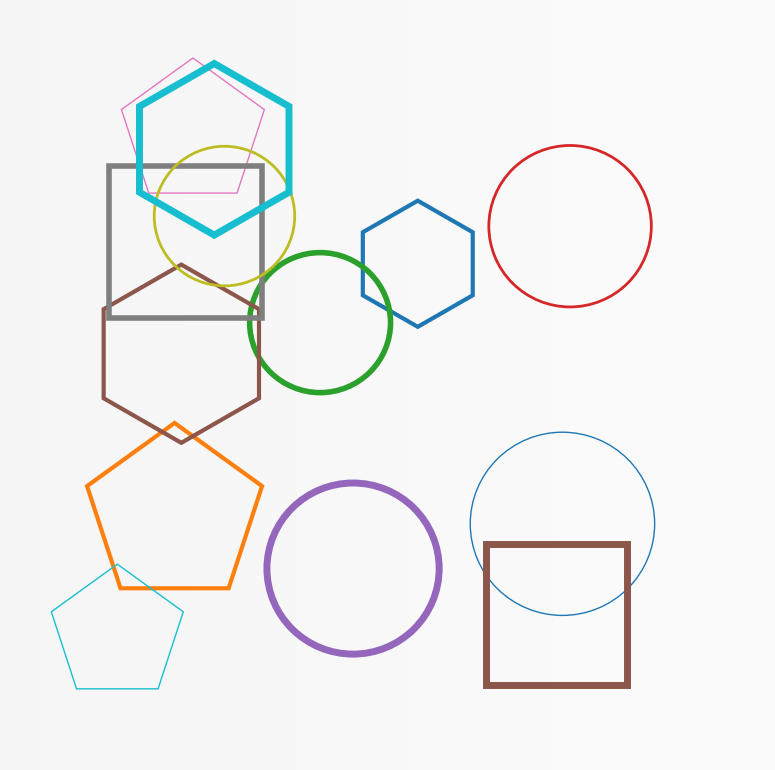[{"shape": "hexagon", "thickness": 1.5, "radius": 0.41, "center": [0.539, 0.657]}, {"shape": "circle", "thickness": 0.5, "radius": 0.59, "center": [0.726, 0.32]}, {"shape": "pentagon", "thickness": 1.5, "radius": 0.59, "center": [0.225, 0.332]}, {"shape": "circle", "thickness": 2, "radius": 0.45, "center": [0.413, 0.581]}, {"shape": "circle", "thickness": 1, "radius": 0.52, "center": [0.736, 0.706]}, {"shape": "circle", "thickness": 2.5, "radius": 0.56, "center": [0.456, 0.262]}, {"shape": "square", "thickness": 2.5, "radius": 0.46, "center": [0.718, 0.202]}, {"shape": "hexagon", "thickness": 1.5, "radius": 0.58, "center": [0.234, 0.541]}, {"shape": "pentagon", "thickness": 0.5, "radius": 0.48, "center": [0.249, 0.828]}, {"shape": "square", "thickness": 2, "radius": 0.49, "center": [0.24, 0.686]}, {"shape": "circle", "thickness": 1, "radius": 0.45, "center": [0.29, 0.719]}, {"shape": "pentagon", "thickness": 0.5, "radius": 0.45, "center": [0.151, 0.178]}, {"shape": "hexagon", "thickness": 2.5, "radius": 0.56, "center": [0.276, 0.806]}]